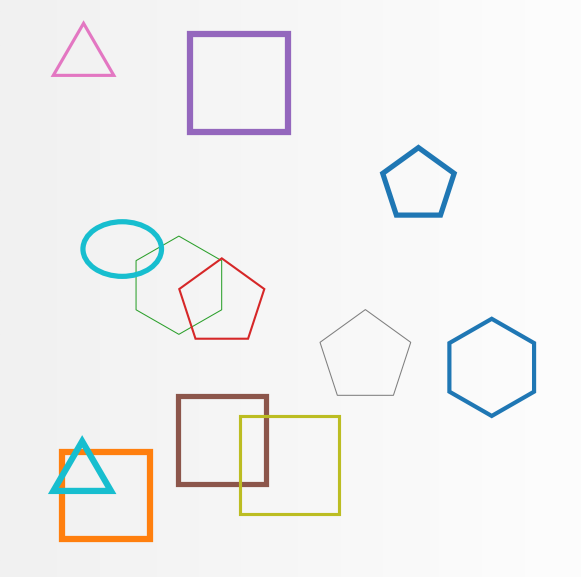[{"shape": "hexagon", "thickness": 2, "radius": 0.42, "center": [0.846, 0.363]}, {"shape": "pentagon", "thickness": 2.5, "radius": 0.32, "center": [0.72, 0.679]}, {"shape": "square", "thickness": 3, "radius": 0.38, "center": [0.182, 0.141]}, {"shape": "hexagon", "thickness": 0.5, "radius": 0.43, "center": [0.308, 0.505]}, {"shape": "pentagon", "thickness": 1, "radius": 0.38, "center": [0.382, 0.475]}, {"shape": "square", "thickness": 3, "radius": 0.42, "center": [0.412, 0.856]}, {"shape": "square", "thickness": 2.5, "radius": 0.38, "center": [0.382, 0.237]}, {"shape": "triangle", "thickness": 1.5, "radius": 0.3, "center": [0.144, 0.899]}, {"shape": "pentagon", "thickness": 0.5, "radius": 0.41, "center": [0.629, 0.381]}, {"shape": "square", "thickness": 1.5, "radius": 0.42, "center": [0.498, 0.194]}, {"shape": "oval", "thickness": 2.5, "radius": 0.34, "center": [0.21, 0.568]}, {"shape": "triangle", "thickness": 3, "radius": 0.29, "center": [0.141, 0.178]}]